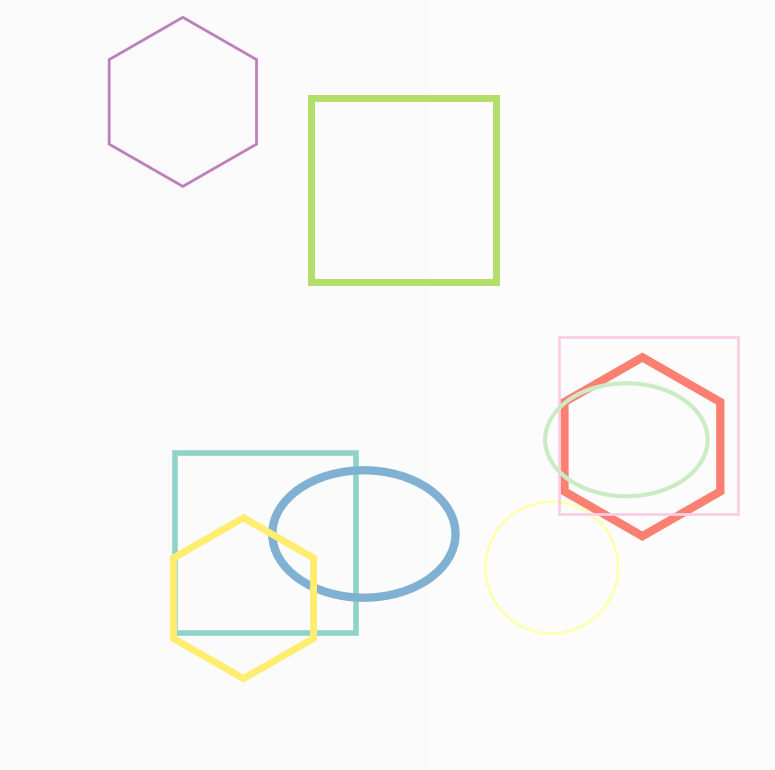[{"shape": "square", "thickness": 2, "radius": 0.58, "center": [0.343, 0.295]}, {"shape": "circle", "thickness": 1, "radius": 0.43, "center": [0.712, 0.263]}, {"shape": "hexagon", "thickness": 3, "radius": 0.58, "center": [0.829, 0.42]}, {"shape": "oval", "thickness": 3, "radius": 0.59, "center": [0.47, 0.307]}, {"shape": "square", "thickness": 2.5, "radius": 0.6, "center": [0.521, 0.754]}, {"shape": "square", "thickness": 1, "radius": 0.58, "center": [0.837, 0.448]}, {"shape": "hexagon", "thickness": 1, "radius": 0.55, "center": [0.236, 0.868]}, {"shape": "oval", "thickness": 1.5, "radius": 0.52, "center": [0.808, 0.429]}, {"shape": "hexagon", "thickness": 2.5, "radius": 0.52, "center": [0.314, 0.223]}]